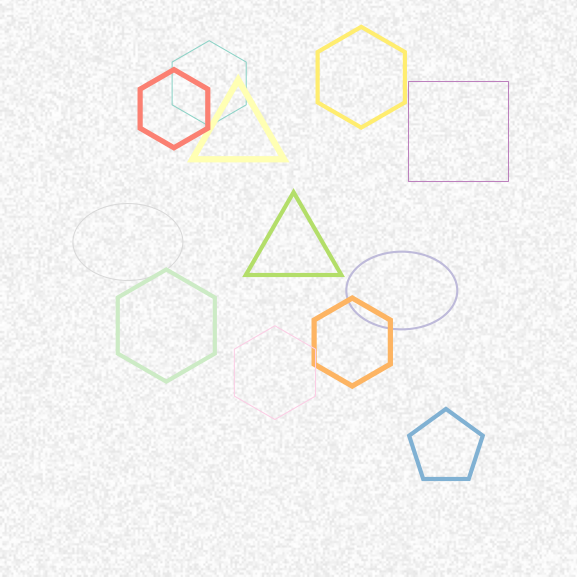[{"shape": "hexagon", "thickness": 0.5, "radius": 0.37, "center": [0.362, 0.855]}, {"shape": "triangle", "thickness": 3, "radius": 0.46, "center": [0.413, 0.769]}, {"shape": "oval", "thickness": 1, "radius": 0.48, "center": [0.696, 0.496]}, {"shape": "hexagon", "thickness": 2.5, "radius": 0.34, "center": [0.301, 0.811]}, {"shape": "pentagon", "thickness": 2, "radius": 0.34, "center": [0.772, 0.224]}, {"shape": "hexagon", "thickness": 2.5, "radius": 0.38, "center": [0.61, 0.407]}, {"shape": "triangle", "thickness": 2, "radius": 0.48, "center": [0.508, 0.571]}, {"shape": "hexagon", "thickness": 0.5, "radius": 0.41, "center": [0.476, 0.354]}, {"shape": "oval", "thickness": 0.5, "radius": 0.48, "center": [0.221, 0.58]}, {"shape": "square", "thickness": 0.5, "radius": 0.43, "center": [0.794, 0.772]}, {"shape": "hexagon", "thickness": 2, "radius": 0.49, "center": [0.288, 0.435]}, {"shape": "hexagon", "thickness": 2, "radius": 0.44, "center": [0.626, 0.865]}]